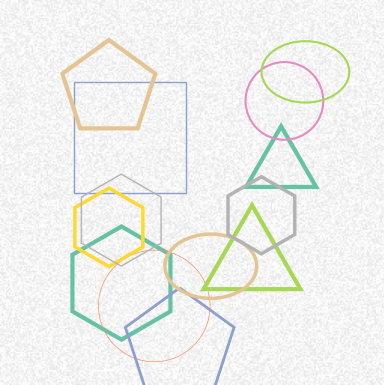[{"shape": "triangle", "thickness": 3, "radius": 0.52, "center": [0.73, 0.567]}, {"shape": "hexagon", "thickness": 3, "radius": 0.73, "center": [0.315, 0.265]}, {"shape": "circle", "thickness": 0.5, "radius": 0.72, "center": [0.401, 0.205]}, {"shape": "pentagon", "thickness": 2, "radius": 0.74, "center": [0.467, 0.104]}, {"shape": "square", "thickness": 1, "radius": 0.72, "center": [0.338, 0.643]}, {"shape": "circle", "thickness": 1.5, "radius": 0.5, "center": [0.739, 0.738]}, {"shape": "oval", "thickness": 1.5, "radius": 0.57, "center": [0.793, 0.813]}, {"shape": "triangle", "thickness": 3, "radius": 0.73, "center": [0.655, 0.322]}, {"shape": "hexagon", "thickness": 2.5, "radius": 0.51, "center": [0.283, 0.41]}, {"shape": "pentagon", "thickness": 3, "radius": 0.63, "center": [0.283, 0.769]}, {"shape": "oval", "thickness": 2.5, "radius": 0.6, "center": [0.548, 0.309]}, {"shape": "hexagon", "thickness": 1, "radius": 0.6, "center": [0.315, 0.428]}, {"shape": "hexagon", "thickness": 2.5, "radius": 0.5, "center": [0.679, 0.441]}]